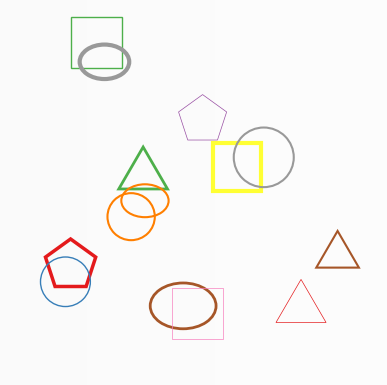[{"shape": "pentagon", "thickness": 2.5, "radius": 0.34, "center": [0.182, 0.311]}, {"shape": "triangle", "thickness": 0.5, "radius": 0.37, "center": [0.777, 0.2]}, {"shape": "circle", "thickness": 1, "radius": 0.32, "center": [0.169, 0.268]}, {"shape": "square", "thickness": 1, "radius": 0.33, "center": [0.249, 0.89]}, {"shape": "triangle", "thickness": 2, "radius": 0.36, "center": [0.369, 0.545]}, {"shape": "pentagon", "thickness": 0.5, "radius": 0.33, "center": [0.523, 0.689]}, {"shape": "circle", "thickness": 1.5, "radius": 0.31, "center": [0.338, 0.437]}, {"shape": "oval", "thickness": 1.5, "radius": 0.31, "center": [0.374, 0.479]}, {"shape": "square", "thickness": 3, "radius": 0.31, "center": [0.612, 0.566]}, {"shape": "oval", "thickness": 2, "radius": 0.42, "center": [0.473, 0.206]}, {"shape": "triangle", "thickness": 1.5, "radius": 0.32, "center": [0.871, 0.337]}, {"shape": "square", "thickness": 0.5, "radius": 0.33, "center": [0.51, 0.186]}, {"shape": "oval", "thickness": 3, "radius": 0.32, "center": [0.27, 0.839]}, {"shape": "circle", "thickness": 1.5, "radius": 0.39, "center": [0.681, 0.591]}]